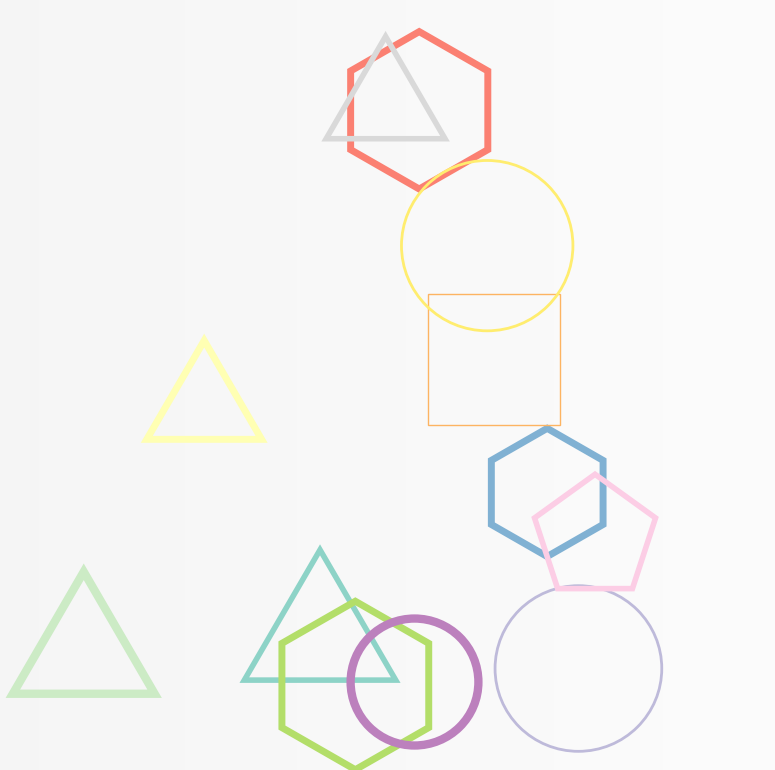[{"shape": "triangle", "thickness": 2, "radius": 0.56, "center": [0.413, 0.173]}, {"shape": "triangle", "thickness": 2.5, "radius": 0.43, "center": [0.263, 0.472]}, {"shape": "circle", "thickness": 1, "radius": 0.54, "center": [0.746, 0.132]}, {"shape": "hexagon", "thickness": 2.5, "radius": 0.51, "center": [0.541, 0.857]}, {"shape": "hexagon", "thickness": 2.5, "radius": 0.42, "center": [0.706, 0.36]}, {"shape": "square", "thickness": 0.5, "radius": 0.42, "center": [0.637, 0.533]}, {"shape": "hexagon", "thickness": 2.5, "radius": 0.55, "center": [0.458, 0.11]}, {"shape": "pentagon", "thickness": 2, "radius": 0.41, "center": [0.768, 0.302]}, {"shape": "triangle", "thickness": 2, "radius": 0.44, "center": [0.498, 0.864]}, {"shape": "circle", "thickness": 3, "radius": 0.41, "center": [0.535, 0.114]}, {"shape": "triangle", "thickness": 3, "radius": 0.53, "center": [0.108, 0.152]}, {"shape": "circle", "thickness": 1, "radius": 0.55, "center": [0.629, 0.681]}]